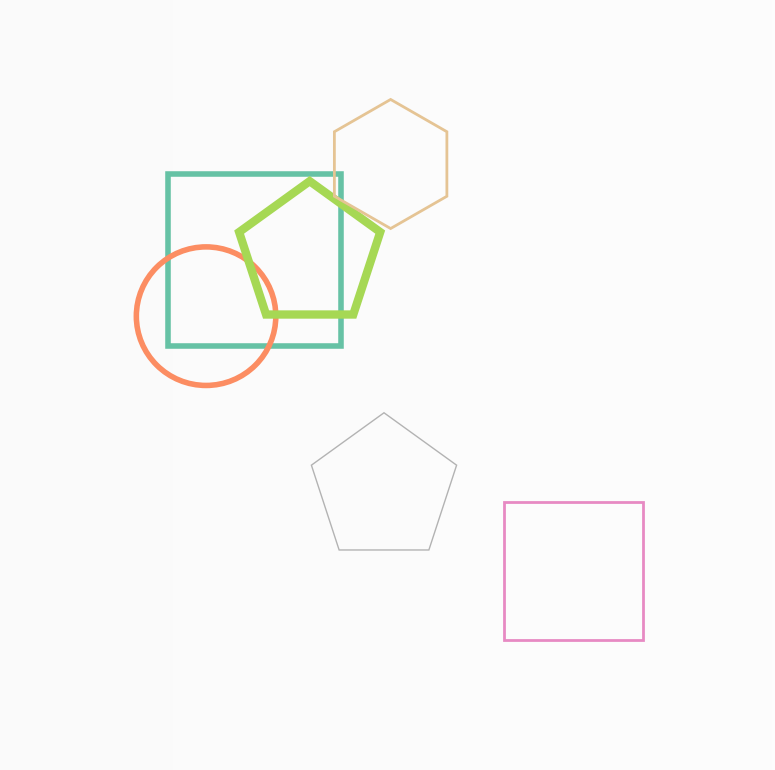[{"shape": "square", "thickness": 2, "radius": 0.56, "center": [0.328, 0.662]}, {"shape": "circle", "thickness": 2, "radius": 0.45, "center": [0.266, 0.589]}, {"shape": "square", "thickness": 1, "radius": 0.45, "center": [0.74, 0.258]}, {"shape": "pentagon", "thickness": 3, "radius": 0.48, "center": [0.4, 0.669]}, {"shape": "hexagon", "thickness": 1, "radius": 0.42, "center": [0.504, 0.787]}, {"shape": "pentagon", "thickness": 0.5, "radius": 0.49, "center": [0.495, 0.365]}]